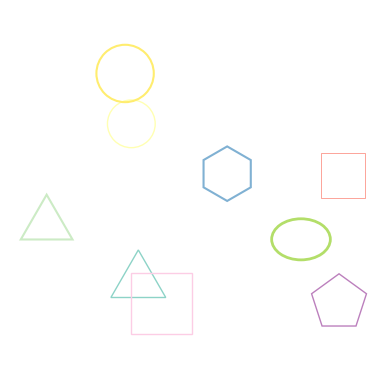[{"shape": "triangle", "thickness": 1, "radius": 0.41, "center": [0.359, 0.268]}, {"shape": "circle", "thickness": 1, "radius": 0.31, "center": [0.341, 0.678]}, {"shape": "square", "thickness": 0.5, "radius": 0.29, "center": [0.891, 0.544]}, {"shape": "hexagon", "thickness": 1.5, "radius": 0.35, "center": [0.59, 0.549]}, {"shape": "oval", "thickness": 2, "radius": 0.38, "center": [0.782, 0.378]}, {"shape": "square", "thickness": 1, "radius": 0.4, "center": [0.419, 0.212]}, {"shape": "pentagon", "thickness": 1, "radius": 0.37, "center": [0.881, 0.214]}, {"shape": "triangle", "thickness": 1.5, "radius": 0.39, "center": [0.121, 0.417]}, {"shape": "circle", "thickness": 1.5, "radius": 0.37, "center": [0.325, 0.809]}]